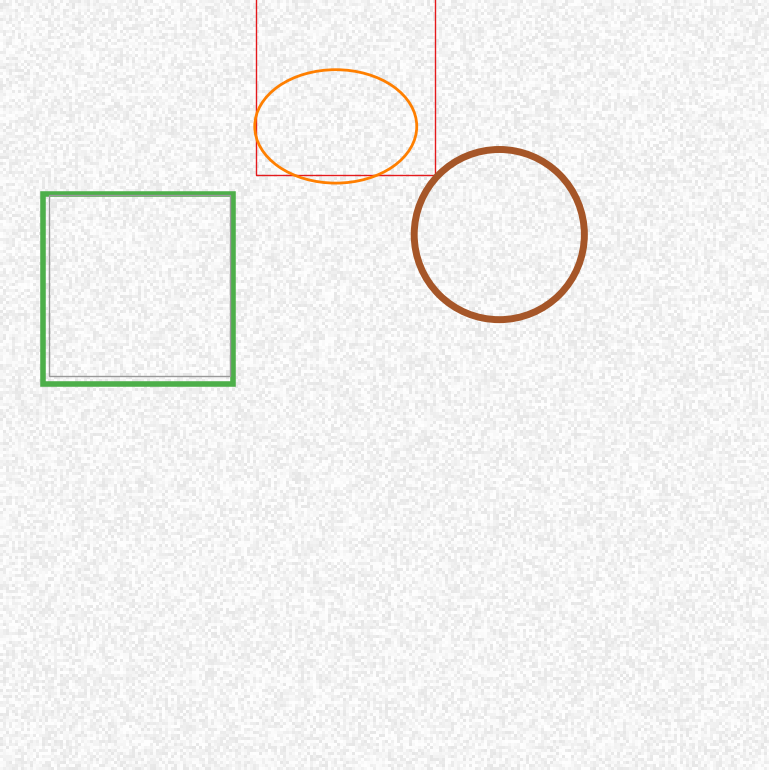[{"shape": "square", "thickness": 0.5, "radius": 0.58, "center": [0.449, 0.889]}, {"shape": "square", "thickness": 2, "radius": 0.62, "center": [0.179, 0.624]}, {"shape": "oval", "thickness": 1, "radius": 0.53, "center": [0.436, 0.836]}, {"shape": "circle", "thickness": 2.5, "radius": 0.55, "center": [0.648, 0.695]}, {"shape": "square", "thickness": 0.5, "radius": 0.59, "center": [0.181, 0.629]}]